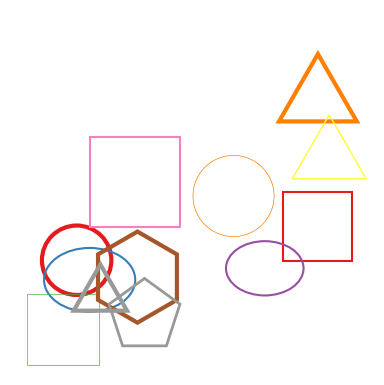[{"shape": "circle", "thickness": 3, "radius": 0.45, "center": [0.199, 0.324]}, {"shape": "square", "thickness": 1.5, "radius": 0.45, "center": [0.825, 0.412]}, {"shape": "oval", "thickness": 1.5, "radius": 0.59, "center": [0.233, 0.273]}, {"shape": "square", "thickness": 0.5, "radius": 0.46, "center": [0.163, 0.144]}, {"shape": "oval", "thickness": 1.5, "radius": 0.5, "center": [0.688, 0.303]}, {"shape": "triangle", "thickness": 3, "radius": 0.58, "center": [0.826, 0.743]}, {"shape": "circle", "thickness": 0.5, "radius": 0.53, "center": [0.607, 0.491]}, {"shape": "triangle", "thickness": 1, "radius": 0.55, "center": [0.855, 0.591]}, {"shape": "hexagon", "thickness": 3, "radius": 0.59, "center": [0.357, 0.28]}, {"shape": "square", "thickness": 1.5, "radius": 0.58, "center": [0.35, 0.528]}, {"shape": "pentagon", "thickness": 2, "radius": 0.48, "center": [0.375, 0.18]}, {"shape": "triangle", "thickness": 3, "radius": 0.4, "center": [0.261, 0.233]}]